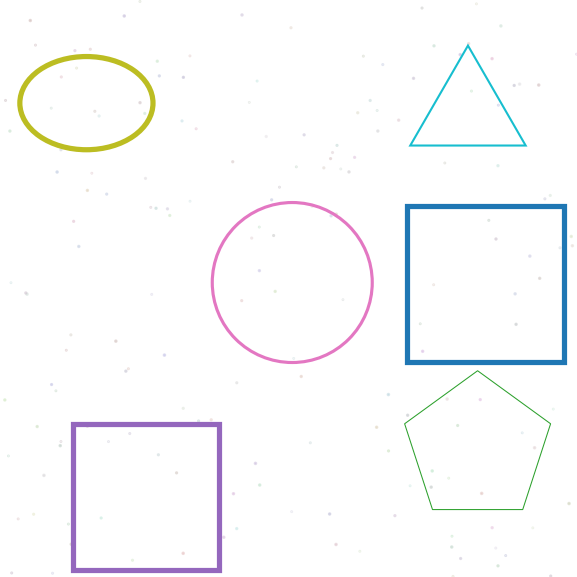[{"shape": "square", "thickness": 2.5, "radius": 0.68, "center": [0.841, 0.508]}, {"shape": "pentagon", "thickness": 0.5, "radius": 0.66, "center": [0.827, 0.224]}, {"shape": "square", "thickness": 2.5, "radius": 0.63, "center": [0.253, 0.138]}, {"shape": "circle", "thickness": 1.5, "radius": 0.69, "center": [0.506, 0.51]}, {"shape": "oval", "thickness": 2.5, "radius": 0.58, "center": [0.15, 0.821]}, {"shape": "triangle", "thickness": 1, "radius": 0.58, "center": [0.81, 0.805]}]